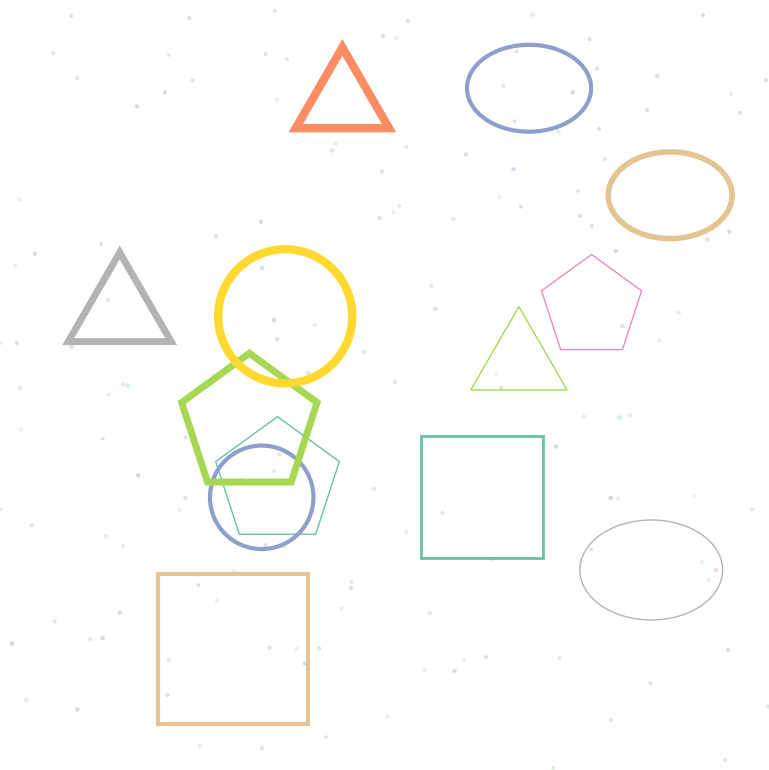[{"shape": "square", "thickness": 1, "radius": 0.4, "center": [0.626, 0.354]}, {"shape": "pentagon", "thickness": 0.5, "radius": 0.42, "center": [0.36, 0.374]}, {"shape": "triangle", "thickness": 3, "radius": 0.35, "center": [0.445, 0.869]}, {"shape": "circle", "thickness": 1.5, "radius": 0.34, "center": [0.34, 0.354]}, {"shape": "oval", "thickness": 1.5, "radius": 0.4, "center": [0.687, 0.885]}, {"shape": "pentagon", "thickness": 0.5, "radius": 0.34, "center": [0.768, 0.601]}, {"shape": "triangle", "thickness": 0.5, "radius": 0.36, "center": [0.674, 0.53]}, {"shape": "pentagon", "thickness": 2.5, "radius": 0.46, "center": [0.324, 0.449]}, {"shape": "circle", "thickness": 3, "radius": 0.44, "center": [0.37, 0.589]}, {"shape": "oval", "thickness": 2, "radius": 0.4, "center": [0.87, 0.746]}, {"shape": "square", "thickness": 1.5, "radius": 0.49, "center": [0.303, 0.157]}, {"shape": "triangle", "thickness": 2.5, "radius": 0.39, "center": [0.155, 0.595]}, {"shape": "oval", "thickness": 0.5, "radius": 0.46, "center": [0.846, 0.26]}]